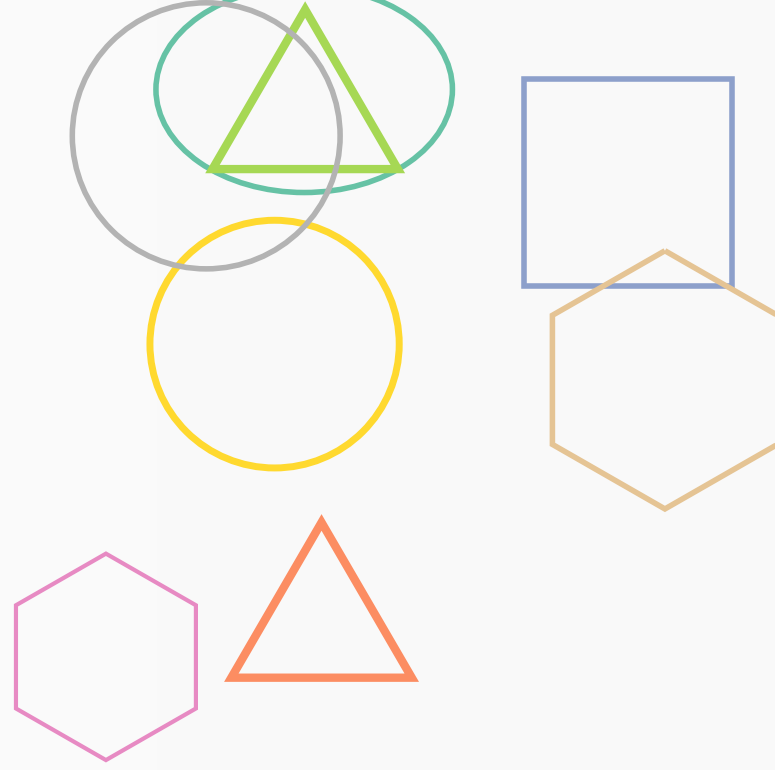[{"shape": "oval", "thickness": 2, "radius": 0.96, "center": [0.392, 0.884]}, {"shape": "triangle", "thickness": 3, "radius": 0.67, "center": [0.415, 0.187]}, {"shape": "square", "thickness": 2, "radius": 0.67, "center": [0.81, 0.763]}, {"shape": "hexagon", "thickness": 1.5, "radius": 0.67, "center": [0.137, 0.147]}, {"shape": "triangle", "thickness": 3, "radius": 0.69, "center": [0.394, 0.849]}, {"shape": "circle", "thickness": 2.5, "radius": 0.8, "center": [0.354, 0.553]}, {"shape": "hexagon", "thickness": 2, "radius": 0.84, "center": [0.858, 0.507]}, {"shape": "circle", "thickness": 2, "radius": 0.86, "center": [0.266, 0.824]}]